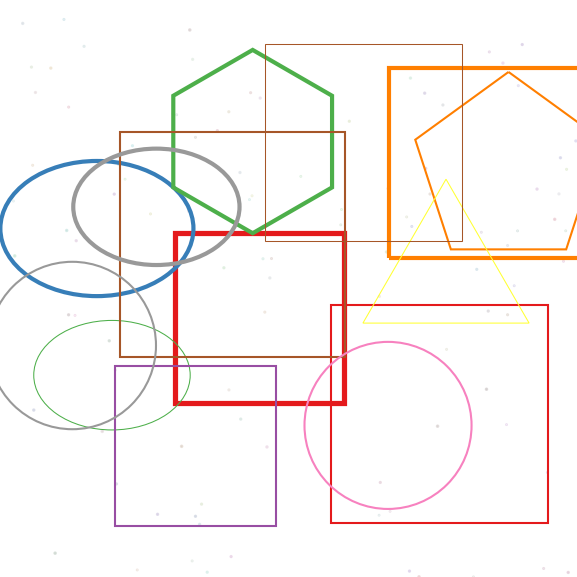[{"shape": "square", "thickness": 1, "radius": 0.94, "center": [0.761, 0.282]}, {"shape": "square", "thickness": 2.5, "radius": 0.73, "center": [0.449, 0.448]}, {"shape": "oval", "thickness": 2, "radius": 0.84, "center": [0.168, 0.603]}, {"shape": "oval", "thickness": 0.5, "radius": 0.68, "center": [0.194, 0.349]}, {"shape": "hexagon", "thickness": 2, "radius": 0.79, "center": [0.438, 0.754]}, {"shape": "square", "thickness": 1, "radius": 0.7, "center": [0.339, 0.227]}, {"shape": "pentagon", "thickness": 1, "radius": 0.85, "center": [0.881, 0.705]}, {"shape": "square", "thickness": 2, "radius": 0.82, "center": [0.838, 0.717]}, {"shape": "triangle", "thickness": 0.5, "radius": 0.83, "center": [0.772, 0.523]}, {"shape": "square", "thickness": 1, "radius": 0.97, "center": [0.402, 0.576]}, {"shape": "square", "thickness": 0.5, "radius": 0.85, "center": [0.63, 0.753]}, {"shape": "circle", "thickness": 1, "radius": 0.72, "center": [0.672, 0.262]}, {"shape": "oval", "thickness": 2, "radius": 0.72, "center": [0.271, 0.641]}, {"shape": "circle", "thickness": 1, "radius": 0.72, "center": [0.125, 0.401]}]